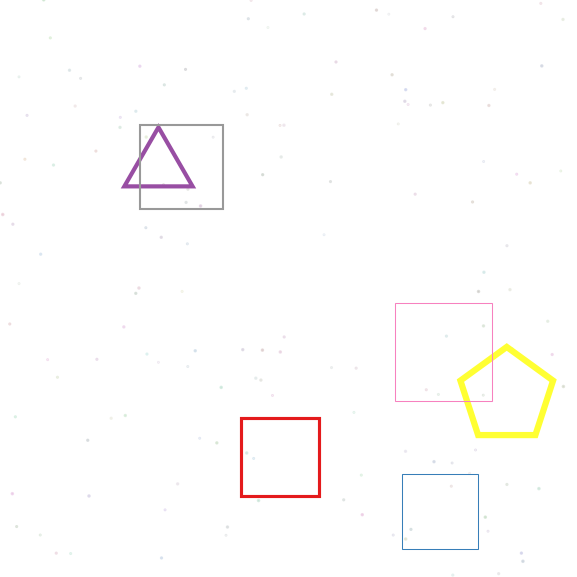[{"shape": "square", "thickness": 1.5, "radius": 0.34, "center": [0.485, 0.208]}, {"shape": "square", "thickness": 0.5, "radius": 0.33, "center": [0.762, 0.113]}, {"shape": "triangle", "thickness": 2, "radius": 0.34, "center": [0.274, 0.711]}, {"shape": "pentagon", "thickness": 3, "radius": 0.42, "center": [0.877, 0.314]}, {"shape": "square", "thickness": 0.5, "radius": 0.42, "center": [0.768, 0.39]}, {"shape": "square", "thickness": 1, "radius": 0.36, "center": [0.314, 0.71]}]